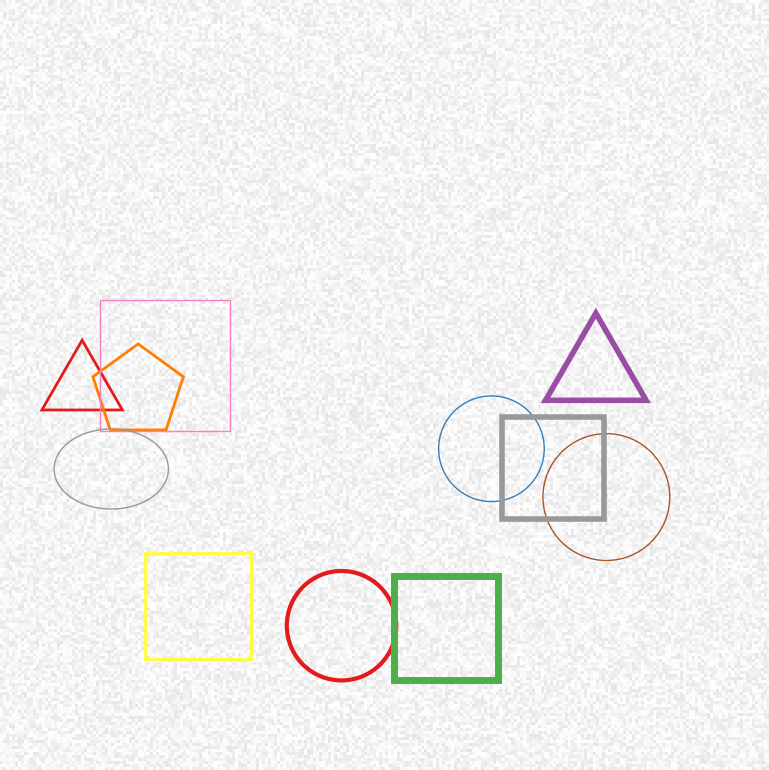[{"shape": "circle", "thickness": 1.5, "radius": 0.36, "center": [0.444, 0.187]}, {"shape": "triangle", "thickness": 1, "radius": 0.3, "center": [0.107, 0.498]}, {"shape": "circle", "thickness": 0.5, "radius": 0.34, "center": [0.638, 0.417]}, {"shape": "square", "thickness": 2.5, "radius": 0.34, "center": [0.58, 0.184]}, {"shape": "triangle", "thickness": 2, "radius": 0.38, "center": [0.774, 0.518]}, {"shape": "pentagon", "thickness": 1, "radius": 0.31, "center": [0.179, 0.492]}, {"shape": "square", "thickness": 1, "radius": 0.34, "center": [0.258, 0.214]}, {"shape": "circle", "thickness": 0.5, "radius": 0.41, "center": [0.787, 0.354]}, {"shape": "square", "thickness": 0.5, "radius": 0.42, "center": [0.215, 0.525]}, {"shape": "oval", "thickness": 0.5, "radius": 0.37, "center": [0.145, 0.391]}, {"shape": "square", "thickness": 2, "radius": 0.33, "center": [0.718, 0.393]}]